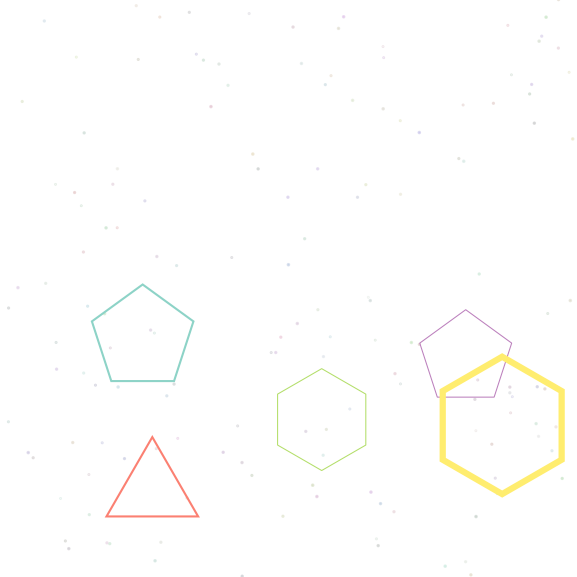[{"shape": "pentagon", "thickness": 1, "radius": 0.46, "center": [0.247, 0.414]}, {"shape": "triangle", "thickness": 1, "radius": 0.46, "center": [0.264, 0.151]}, {"shape": "hexagon", "thickness": 0.5, "radius": 0.44, "center": [0.557, 0.273]}, {"shape": "pentagon", "thickness": 0.5, "radius": 0.42, "center": [0.806, 0.379]}, {"shape": "hexagon", "thickness": 3, "radius": 0.59, "center": [0.87, 0.263]}]